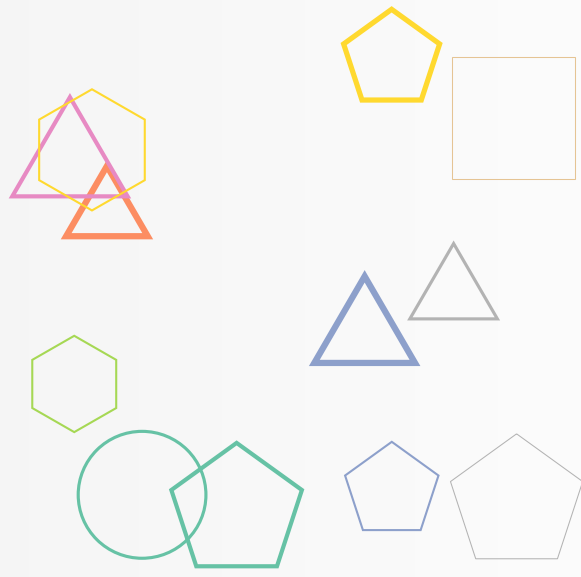[{"shape": "pentagon", "thickness": 2, "radius": 0.59, "center": [0.407, 0.114]}, {"shape": "circle", "thickness": 1.5, "radius": 0.55, "center": [0.244, 0.142]}, {"shape": "triangle", "thickness": 3, "radius": 0.41, "center": [0.184, 0.631]}, {"shape": "triangle", "thickness": 3, "radius": 0.5, "center": [0.627, 0.421]}, {"shape": "pentagon", "thickness": 1, "radius": 0.42, "center": [0.674, 0.15]}, {"shape": "triangle", "thickness": 2, "radius": 0.57, "center": [0.12, 0.716]}, {"shape": "hexagon", "thickness": 1, "radius": 0.42, "center": [0.128, 0.334]}, {"shape": "hexagon", "thickness": 1, "radius": 0.52, "center": [0.158, 0.74]}, {"shape": "pentagon", "thickness": 2.5, "radius": 0.43, "center": [0.674, 0.896]}, {"shape": "square", "thickness": 0.5, "radius": 0.53, "center": [0.884, 0.794]}, {"shape": "triangle", "thickness": 1.5, "radius": 0.43, "center": [0.78, 0.49]}, {"shape": "pentagon", "thickness": 0.5, "radius": 0.6, "center": [0.889, 0.128]}]